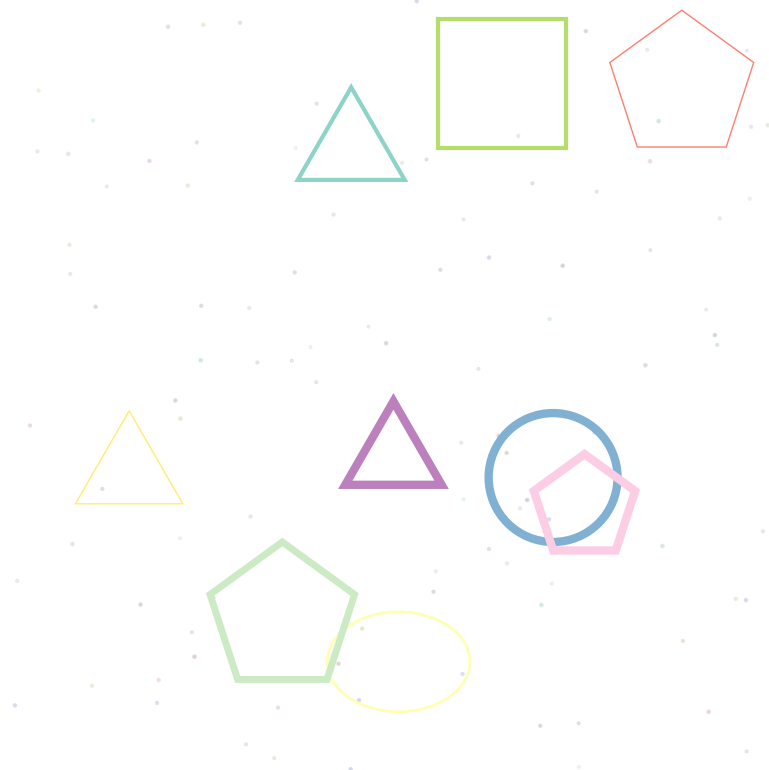[{"shape": "triangle", "thickness": 1.5, "radius": 0.4, "center": [0.456, 0.806]}, {"shape": "oval", "thickness": 1, "radius": 0.46, "center": [0.518, 0.141]}, {"shape": "pentagon", "thickness": 0.5, "radius": 0.49, "center": [0.885, 0.889]}, {"shape": "circle", "thickness": 3, "radius": 0.42, "center": [0.718, 0.38]}, {"shape": "square", "thickness": 1.5, "radius": 0.42, "center": [0.652, 0.892]}, {"shape": "pentagon", "thickness": 3, "radius": 0.35, "center": [0.759, 0.341]}, {"shape": "triangle", "thickness": 3, "radius": 0.36, "center": [0.511, 0.407]}, {"shape": "pentagon", "thickness": 2.5, "radius": 0.49, "center": [0.367, 0.197]}, {"shape": "triangle", "thickness": 0.5, "radius": 0.4, "center": [0.168, 0.386]}]